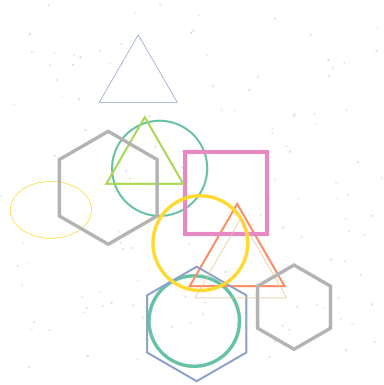[{"shape": "circle", "thickness": 2.5, "radius": 0.59, "center": [0.505, 0.166]}, {"shape": "circle", "thickness": 1.5, "radius": 0.62, "center": [0.415, 0.563]}, {"shape": "triangle", "thickness": 1.5, "radius": 0.71, "center": [0.616, 0.328]}, {"shape": "triangle", "thickness": 0.5, "radius": 0.59, "center": [0.359, 0.792]}, {"shape": "hexagon", "thickness": 1.5, "radius": 0.74, "center": [0.511, 0.159]}, {"shape": "square", "thickness": 3, "radius": 0.53, "center": [0.588, 0.499]}, {"shape": "triangle", "thickness": 1.5, "radius": 0.58, "center": [0.376, 0.58]}, {"shape": "circle", "thickness": 2.5, "radius": 0.62, "center": [0.52, 0.368]}, {"shape": "oval", "thickness": 0.5, "radius": 0.53, "center": [0.132, 0.455]}, {"shape": "triangle", "thickness": 0.5, "radius": 0.69, "center": [0.626, 0.295]}, {"shape": "hexagon", "thickness": 2.5, "radius": 0.73, "center": [0.281, 0.512]}, {"shape": "hexagon", "thickness": 2.5, "radius": 0.55, "center": [0.764, 0.202]}]